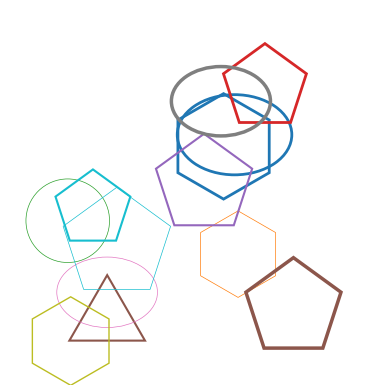[{"shape": "hexagon", "thickness": 2, "radius": 0.68, "center": [0.581, 0.62]}, {"shape": "oval", "thickness": 2, "radius": 0.74, "center": [0.609, 0.65]}, {"shape": "hexagon", "thickness": 0.5, "radius": 0.56, "center": [0.618, 0.34]}, {"shape": "circle", "thickness": 0.5, "radius": 0.54, "center": [0.176, 0.427]}, {"shape": "pentagon", "thickness": 2, "radius": 0.57, "center": [0.688, 0.773]}, {"shape": "pentagon", "thickness": 1.5, "radius": 0.66, "center": [0.53, 0.521]}, {"shape": "triangle", "thickness": 1.5, "radius": 0.57, "center": [0.278, 0.172]}, {"shape": "pentagon", "thickness": 2.5, "radius": 0.65, "center": [0.762, 0.201]}, {"shape": "oval", "thickness": 0.5, "radius": 0.65, "center": [0.278, 0.241]}, {"shape": "oval", "thickness": 2.5, "radius": 0.64, "center": [0.574, 0.737]}, {"shape": "hexagon", "thickness": 1, "radius": 0.57, "center": [0.184, 0.114]}, {"shape": "pentagon", "thickness": 0.5, "radius": 0.73, "center": [0.304, 0.367]}, {"shape": "pentagon", "thickness": 1.5, "radius": 0.51, "center": [0.241, 0.458]}]